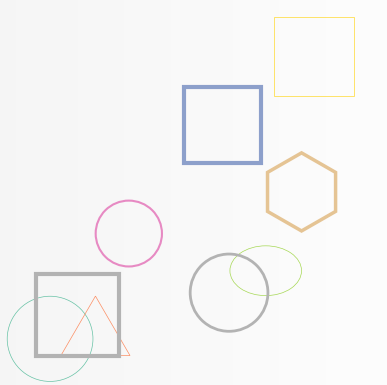[{"shape": "circle", "thickness": 0.5, "radius": 0.55, "center": [0.129, 0.12]}, {"shape": "triangle", "thickness": 0.5, "radius": 0.51, "center": [0.246, 0.128]}, {"shape": "square", "thickness": 3, "radius": 0.5, "center": [0.574, 0.675]}, {"shape": "circle", "thickness": 1.5, "radius": 0.43, "center": [0.332, 0.393]}, {"shape": "oval", "thickness": 0.5, "radius": 0.46, "center": [0.686, 0.297]}, {"shape": "square", "thickness": 0.5, "radius": 0.51, "center": [0.811, 0.854]}, {"shape": "hexagon", "thickness": 2.5, "radius": 0.51, "center": [0.778, 0.502]}, {"shape": "circle", "thickness": 2, "radius": 0.5, "center": [0.591, 0.24]}, {"shape": "square", "thickness": 3, "radius": 0.53, "center": [0.2, 0.182]}]